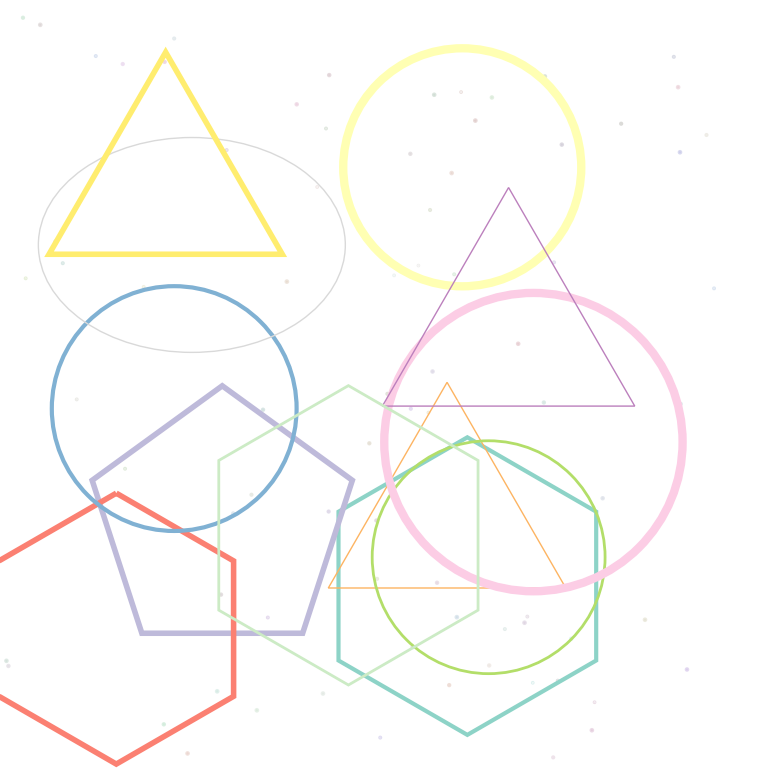[{"shape": "hexagon", "thickness": 1.5, "radius": 0.97, "center": [0.607, 0.239]}, {"shape": "circle", "thickness": 3, "radius": 0.77, "center": [0.6, 0.783]}, {"shape": "pentagon", "thickness": 2, "radius": 0.89, "center": [0.289, 0.321]}, {"shape": "hexagon", "thickness": 2, "radius": 0.88, "center": [0.151, 0.184]}, {"shape": "circle", "thickness": 1.5, "radius": 0.79, "center": [0.226, 0.469]}, {"shape": "triangle", "thickness": 0.5, "radius": 0.89, "center": [0.581, 0.325]}, {"shape": "circle", "thickness": 1, "radius": 0.76, "center": [0.635, 0.276]}, {"shape": "circle", "thickness": 3, "radius": 0.97, "center": [0.693, 0.426]}, {"shape": "oval", "thickness": 0.5, "radius": 1.0, "center": [0.249, 0.682]}, {"shape": "triangle", "thickness": 0.5, "radius": 0.95, "center": [0.66, 0.567]}, {"shape": "hexagon", "thickness": 1, "radius": 0.97, "center": [0.452, 0.305]}, {"shape": "triangle", "thickness": 2, "radius": 0.87, "center": [0.215, 0.757]}]